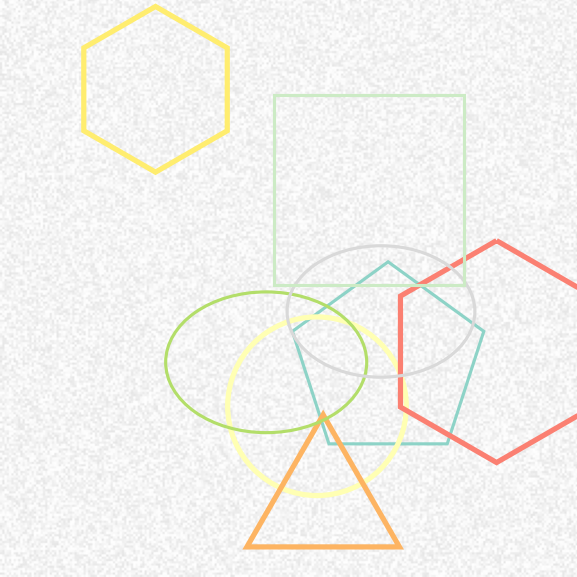[{"shape": "pentagon", "thickness": 1.5, "radius": 0.87, "center": [0.672, 0.372]}, {"shape": "circle", "thickness": 2.5, "radius": 0.77, "center": [0.549, 0.296]}, {"shape": "hexagon", "thickness": 2.5, "radius": 0.96, "center": [0.86, 0.39]}, {"shape": "triangle", "thickness": 2.5, "radius": 0.76, "center": [0.56, 0.128]}, {"shape": "oval", "thickness": 1.5, "radius": 0.87, "center": [0.461, 0.372]}, {"shape": "oval", "thickness": 1.5, "radius": 0.81, "center": [0.66, 0.46]}, {"shape": "square", "thickness": 1.5, "radius": 0.83, "center": [0.639, 0.67]}, {"shape": "hexagon", "thickness": 2.5, "radius": 0.72, "center": [0.269, 0.844]}]